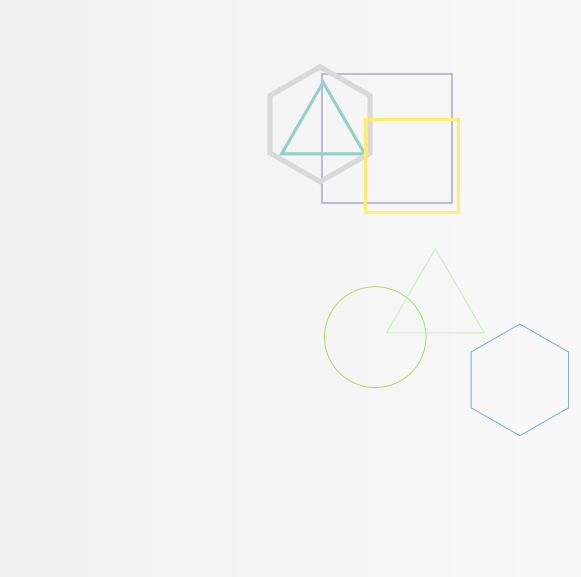[{"shape": "triangle", "thickness": 1.5, "radius": 0.41, "center": [0.556, 0.774]}, {"shape": "square", "thickness": 1, "radius": 0.56, "center": [0.666, 0.759]}, {"shape": "hexagon", "thickness": 0.5, "radius": 0.48, "center": [0.894, 0.341]}, {"shape": "circle", "thickness": 0.5, "radius": 0.44, "center": [0.646, 0.415]}, {"shape": "hexagon", "thickness": 2.5, "radius": 0.5, "center": [0.551, 0.784]}, {"shape": "triangle", "thickness": 0.5, "radius": 0.49, "center": [0.749, 0.471]}, {"shape": "square", "thickness": 1.5, "radius": 0.4, "center": [0.708, 0.713]}]